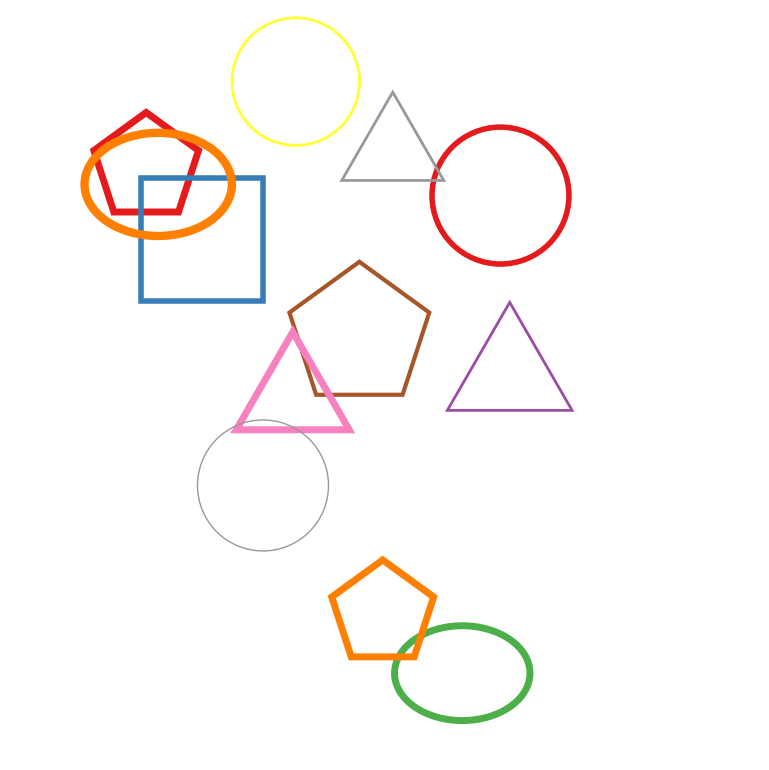[{"shape": "pentagon", "thickness": 2.5, "radius": 0.36, "center": [0.19, 0.782]}, {"shape": "circle", "thickness": 2, "radius": 0.44, "center": [0.65, 0.746]}, {"shape": "square", "thickness": 2, "radius": 0.4, "center": [0.262, 0.689]}, {"shape": "oval", "thickness": 2.5, "radius": 0.44, "center": [0.6, 0.126]}, {"shape": "triangle", "thickness": 1, "radius": 0.47, "center": [0.662, 0.514]}, {"shape": "pentagon", "thickness": 2.5, "radius": 0.35, "center": [0.497, 0.203]}, {"shape": "oval", "thickness": 3, "radius": 0.48, "center": [0.205, 0.761]}, {"shape": "circle", "thickness": 1, "radius": 0.41, "center": [0.384, 0.894]}, {"shape": "pentagon", "thickness": 1.5, "radius": 0.48, "center": [0.467, 0.565]}, {"shape": "triangle", "thickness": 2.5, "radius": 0.42, "center": [0.38, 0.484]}, {"shape": "circle", "thickness": 0.5, "radius": 0.43, "center": [0.342, 0.37]}, {"shape": "triangle", "thickness": 1, "radius": 0.38, "center": [0.51, 0.804]}]